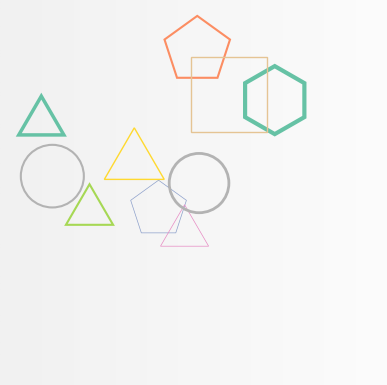[{"shape": "hexagon", "thickness": 3, "radius": 0.44, "center": [0.709, 0.74]}, {"shape": "triangle", "thickness": 2.5, "radius": 0.34, "center": [0.107, 0.683]}, {"shape": "pentagon", "thickness": 1.5, "radius": 0.44, "center": [0.509, 0.87]}, {"shape": "pentagon", "thickness": 0.5, "radius": 0.38, "center": [0.409, 0.456]}, {"shape": "triangle", "thickness": 0.5, "radius": 0.36, "center": [0.476, 0.396]}, {"shape": "triangle", "thickness": 1.5, "radius": 0.35, "center": [0.231, 0.451]}, {"shape": "triangle", "thickness": 1, "radius": 0.45, "center": [0.347, 0.579]}, {"shape": "square", "thickness": 1, "radius": 0.49, "center": [0.591, 0.755]}, {"shape": "circle", "thickness": 2, "radius": 0.39, "center": [0.514, 0.524]}, {"shape": "circle", "thickness": 1.5, "radius": 0.41, "center": [0.135, 0.542]}]